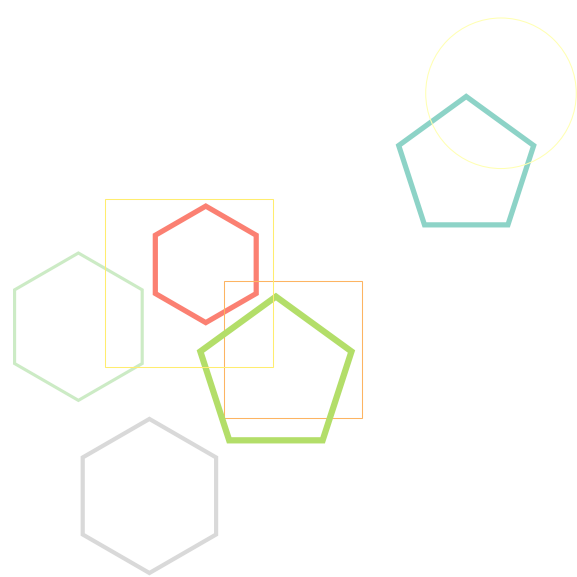[{"shape": "pentagon", "thickness": 2.5, "radius": 0.61, "center": [0.807, 0.709]}, {"shape": "circle", "thickness": 0.5, "radius": 0.65, "center": [0.868, 0.838]}, {"shape": "hexagon", "thickness": 2.5, "radius": 0.5, "center": [0.356, 0.541]}, {"shape": "square", "thickness": 0.5, "radius": 0.6, "center": [0.507, 0.394]}, {"shape": "pentagon", "thickness": 3, "radius": 0.69, "center": [0.478, 0.348]}, {"shape": "hexagon", "thickness": 2, "radius": 0.67, "center": [0.259, 0.14]}, {"shape": "hexagon", "thickness": 1.5, "radius": 0.64, "center": [0.136, 0.433]}, {"shape": "square", "thickness": 0.5, "radius": 0.73, "center": [0.328, 0.51]}]